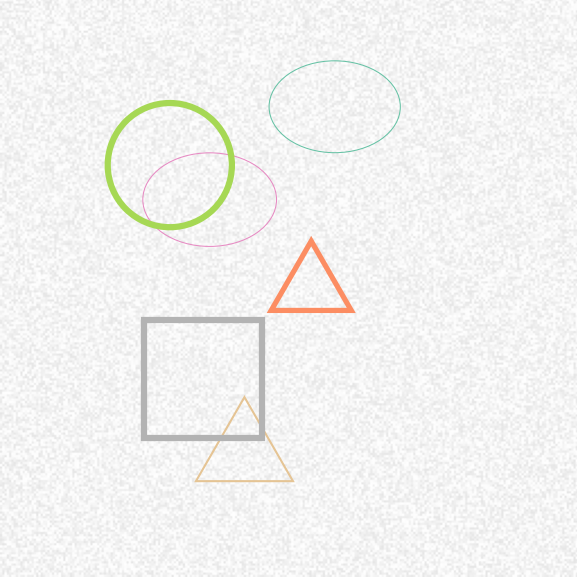[{"shape": "oval", "thickness": 0.5, "radius": 0.57, "center": [0.58, 0.814]}, {"shape": "triangle", "thickness": 2.5, "radius": 0.4, "center": [0.539, 0.502]}, {"shape": "oval", "thickness": 0.5, "radius": 0.58, "center": [0.363, 0.653]}, {"shape": "circle", "thickness": 3, "radius": 0.54, "center": [0.294, 0.713]}, {"shape": "triangle", "thickness": 1, "radius": 0.48, "center": [0.423, 0.214]}, {"shape": "square", "thickness": 3, "radius": 0.51, "center": [0.352, 0.343]}]